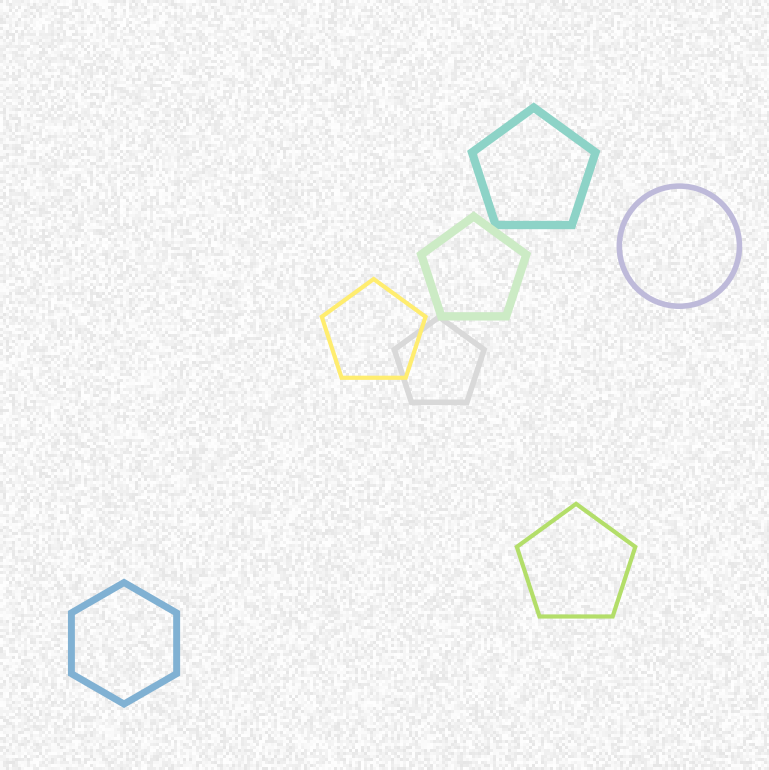[{"shape": "pentagon", "thickness": 3, "radius": 0.42, "center": [0.693, 0.776]}, {"shape": "circle", "thickness": 2, "radius": 0.39, "center": [0.882, 0.68]}, {"shape": "hexagon", "thickness": 2.5, "radius": 0.39, "center": [0.161, 0.165]}, {"shape": "pentagon", "thickness": 1.5, "radius": 0.4, "center": [0.748, 0.265]}, {"shape": "pentagon", "thickness": 2, "radius": 0.31, "center": [0.57, 0.527]}, {"shape": "pentagon", "thickness": 3, "radius": 0.36, "center": [0.615, 0.647]}, {"shape": "pentagon", "thickness": 1.5, "radius": 0.35, "center": [0.485, 0.567]}]